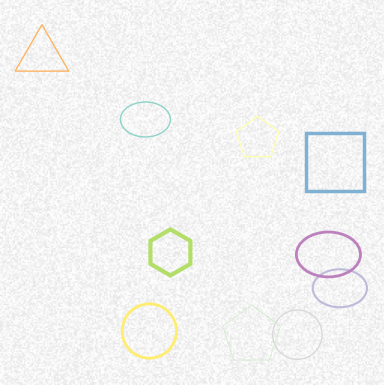[{"shape": "oval", "thickness": 1, "radius": 0.32, "center": [0.378, 0.69]}, {"shape": "pentagon", "thickness": 1, "radius": 0.29, "center": [0.669, 0.64]}, {"shape": "oval", "thickness": 1.5, "radius": 0.35, "center": [0.883, 0.251]}, {"shape": "square", "thickness": 2.5, "radius": 0.38, "center": [0.871, 0.579]}, {"shape": "triangle", "thickness": 1, "radius": 0.4, "center": [0.109, 0.855]}, {"shape": "hexagon", "thickness": 3, "radius": 0.3, "center": [0.443, 0.344]}, {"shape": "circle", "thickness": 1, "radius": 0.32, "center": [0.773, 0.131]}, {"shape": "oval", "thickness": 2, "radius": 0.42, "center": [0.853, 0.339]}, {"shape": "pentagon", "thickness": 0.5, "radius": 0.39, "center": [0.653, 0.129]}, {"shape": "circle", "thickness": 2, "radius": 0.35, "center": [0.388, 0.14]}]